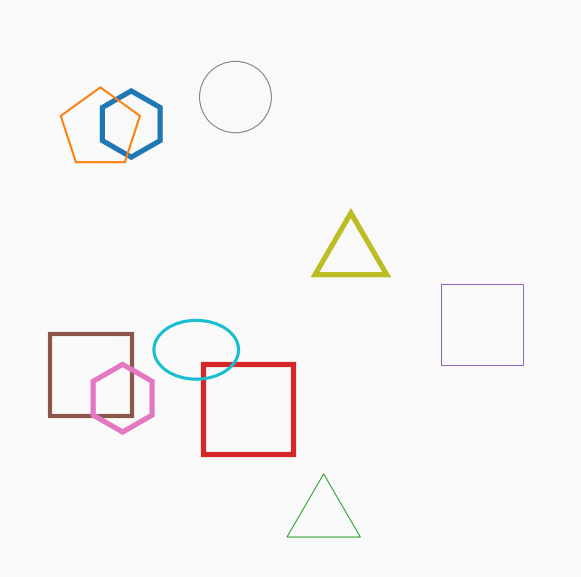[{"shape": "hexagon", "thickness": 2.5, "radius": 0.29, "center": [0.226, 0.784]}, {"shape": "pentagon", "thickness": 1, "radius": 0.36, "center": [0.173, 0.776]}, {"shape": "triangle", "thickness": 0.5, "radius": 0.36, "center": [0.557, 0.106]}, {"shape": "square", "thickness": 2.5, "radius": 0.39, "center": [0.427, 0.29]}, {"shape": "square", "thickness": 0.5, "radius": 0.35, "center": [0.829, 0.438]}, {"shape": "square", "thickness": 2, "radius": 0.36, "center": [0.157, 0.35]}, {"shape": "hexagon", "thickness": 2.5, "radius": 0.29, "center": [0.211, 0.31]}, {"shape": "circle", "thickness": 0.5, "radius": 0.31, "center": [0.405, 0.831]}, {"shape": "triangle", "thickness": 2.5, "radius": 0.36, "center": [0.604, 0.559]}, {"shape": "oval", "thickness": 1.5, "radius": 0.36, "center": [0.338, 0.393]}]